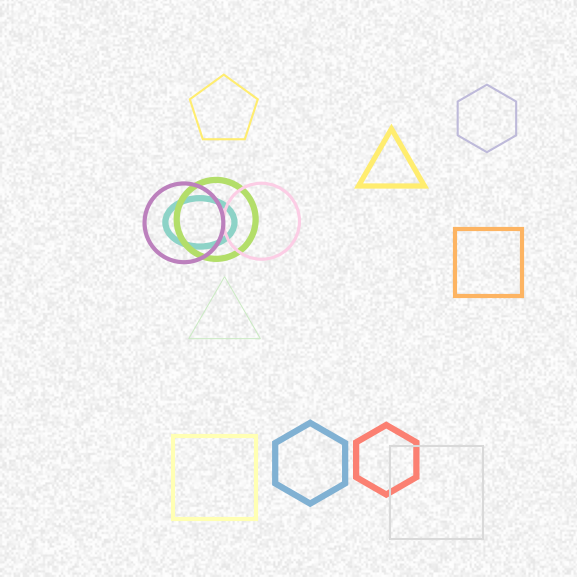[{"shape": "oval", "thickness": 3, "radius": 0.3, "center": [0.346, 0.614]}, {"shape": "square", "thickness": 2, "radius": 0.36, "center": [0.372, 0.172]}, {"shape": "hexagon", "thickness": 1, "radius": 0.29, "center": [0.843, 0.794]}, {"shape": "hexagon", "thickness": 3, "radius": 0.3, "center": [0.669, 0.203]}, {"shape": "hexagon", "thickness": 3, "radius": 0.35, "center": [0.537, 0.197]}, {"shape": "square", "thickness": 2, "radius": 0.29, "center": [0.846, 0.544]}, {"shape": "circle", "thickness": 3, "radius": 0.34, "center": [0.374, 0.619]}, {"shape": "circle", "thickness": 1.5, "radius": 0.33, "center": [0.453, 0.616]}, {"shape": "square", "thickness": 1, "radius": 0.4, "center": [0.756, 0.146]}, {"shape": "circle", "thickness": 2, "radius": 0.34, "center": [0.318, 0.613]}, {"shape": "triangle", "thickness": 0.5, "radius": 0.36, "center": [0.389, 0.449]}, {"shape": "pentagon", "thickness": 1, "radius": 0.31, "center": [0.388, 0.808]}, {"shape": "triangle", "thickness": 2.5, "radius": 0.33, "center": [0.678, 0.71]}]